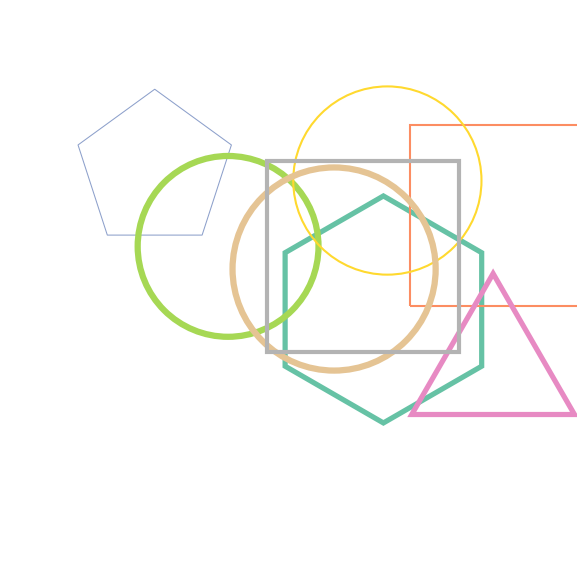[{"shape": "hexagon", "thickness": 2.5, "radius": 0.98, "center": [0.664, 0.463]}, {"shape": "square", "thickness": 1, "radius": 0.78, "center": [0.865, 0.626]}, {"shape": "pentagon", "thickness": 0.5, "radius": 0.7, "center": [0.268, 0.705]}, {"shape": "triangle", "thickness": 2.5, "radius": 0.81, "center": [0.854, 0.363]}, {"shape": "circle", "thickness": 3, "radius": 0.78, "center": [0.395, 0.572]}, {"shape": "circle", "thickness": 1, "radius": 0.81, "center": [0.671, 0.687]}, {"shape": "circle", "thickness": 3, "radius": 0.88, "center": [0.579, 0.533]}, {"shape": "square", "thickness": 2, "radius": 0.83, "center": [0.629, 0.555]}]